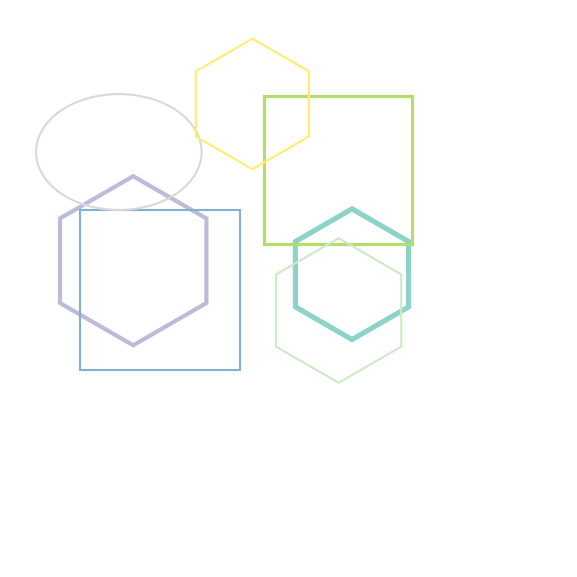[{"shape": "hexagon", "thickness": 2.5, "radius": 0.57, "center": [0.61, 0.524]}, {"shape": "hexagon", "thickness": 2, "radius": 0.73, "center": [0.231, 0.548]}, {"shape": "square", "thickness": 1, "radius": 0.69, "center": [0.277, 0.497]}, {"shape": "square", "thickness": 1.5, "radius": 0.64, "center": [0.585, 0.704]}, {"shape": "oval", "thickness": 1, "radius": 0.72, "center": [0.206, 0.736]}, {"shape": "hexagon", "thickness": 1, "radius": 0.63, "center": [0.586, 0.461]}, {"shape": "hexagon", "thickness": 1, "radius": 0.57, "center": [0.437, 0.819]}]